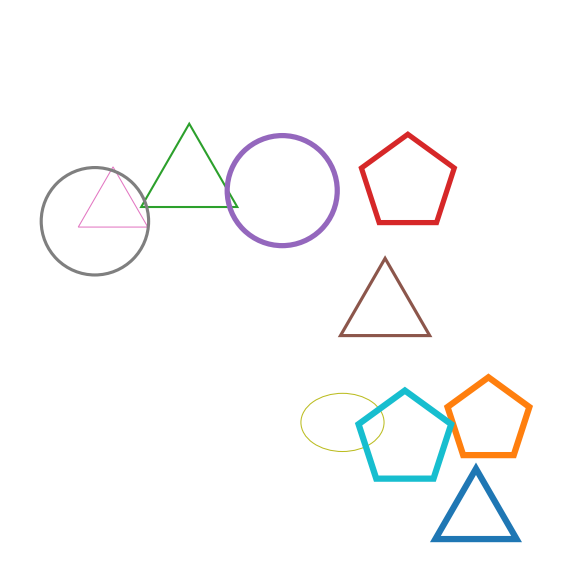[{"shape": "triangle", "thickness": 3, "radius": 0.41, "center": [0.824, 0.106]}, {"shape": "pentagon", "thickness": 3, "radius": 0.37, "center": [0.846, 0.271]}, {"shape": "triangle", "thickness": 1, "radius": 0.48, "center": [0.328, 0.689]}, {"shape": "pentagon", "thickness": 2.5, "radius": 0.42, "center": [0.706, 0.682]}, {"shape": "circle", "thickness": 2.5, "radius": 0.48, "center": [0.489, 0.669]}, {"shape": "triangle", "thickness": 1.5, "radius": 0.45, "center": [0.667, 0.463]}, {"shape": "triangle", "thickness": 0.5, "radius": 0.35, "center": [0.196, 0.641]}, {"shape": "circle", "thickness": 1.5, "radius": 0.46, "center": [0.164, 0.616]}, {"shape": "oval", "thickness": 0.5, "radius": 0.36, "center": [0.593, 0.268]}, {"shape": "pentagon", "thickness": 3, "radius": 0.42, "center": [0.701, 0.239]}]